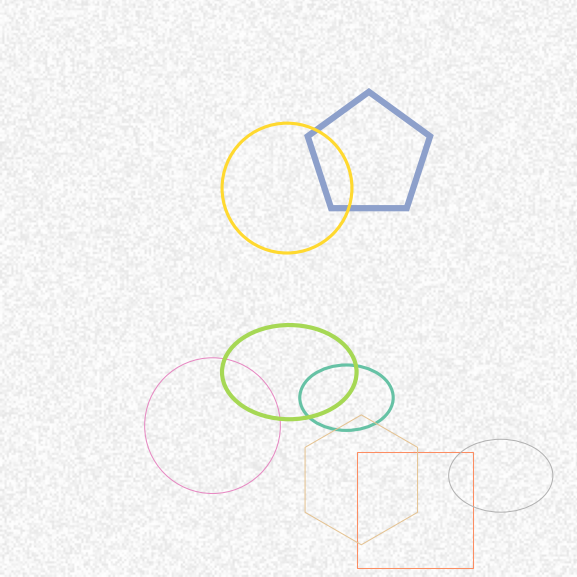[{"shape": "oval", "thickness": 1.5, "radius": 0.4, "center": [0.6, 0.31]}, {"shape": "square", "thickness": 0.5, "radius": 0.5, "center": [0.718, 0.117]}, {"shape": "pentagon", "thickness": 3, "radius": 0.56, "center": [0.639, 0.729]}, {"shape": "circle", "thickness": 0.5, "radius": 0.59, "center": [0.368, 0.262]}, {"shape": "oval", "thickness": 2, "radius": 0.58, "center": [0.501, 0.355]}, {"shape": "circle", "thickness": 1.5, "radius": 0.56, "center": [0.497, 0.673]}, {"shape": "hexagon", "thickness": 0.5, "radius": 0.56, "center": [0.626, 0.168]}, {"shape": "oval", "thickness": 0.5, "radius": 0.45, "center": [0.867, 0.175]}]